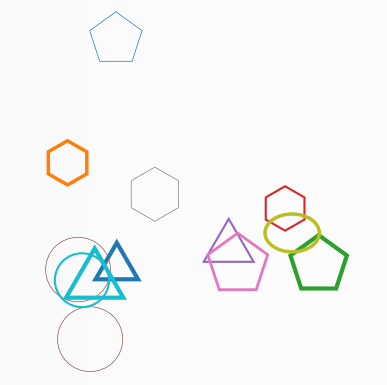[{"shape": "pentagon", "thickness": 0.5, "radius": 0.36, "center": [0.299, 0.898]}, {"shape": "triangle", "thickness": 3, "radius": 0.32, "center": [0.301, 0.306]}, {"shape": "hexagon", "thickness": 2.5, "radius": 0.29, "center": [0.174, 0.577]}, {"shape": "pentagon", "thickness": 3, "radius": 0.38, "center": [0.822, 0.313]}, {"shape": "hexagon", "thickness": 1.5, "radius": 0.29, "center": [0.736, 0.459]}, {"shape": "triangle", "thickness": 1.5, "radius": 0.37, "center": [0.59, 0.357]}, {"shape": "circle", "thickness": 0.5, "radius": 0.42, "center": [0.233, 0.119]}, {"shape": "circle", "thickness": 0.5, "radius": 0.42, "center": [0.201, 0.3]}, {"shape": "pentagon", "thickness": 2, "radius": 0.41, "center": [0.614, 0.313]}, {"shape": "hexagon", "thickness": 0.5, "radius": 0.35, "center": [0.399, 0.496]}, {"shape": "oval", "thickness": 2.5, "radius": 0.35, "center": [0.754, 0.395]}, {"shape": "circle", "thickness": 1.5, "radius": 0.35, "center": [0.211, 0.272]}, {"shape": "triangle", "thickness": 3, "radius": 0.43, "center": [0.244, 0.269]}]